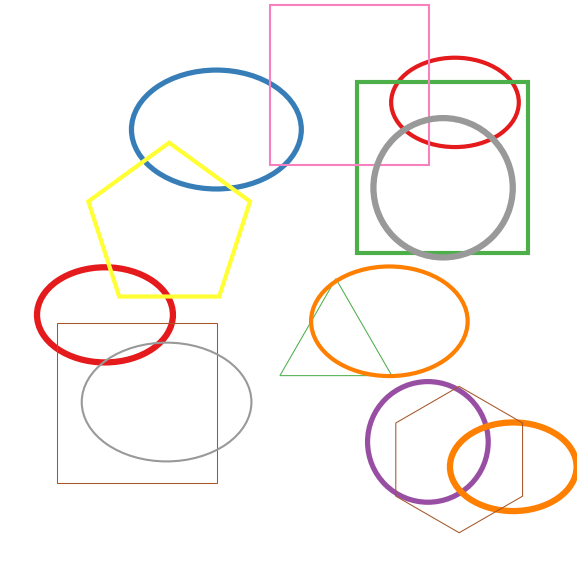[{"shape": "oval", "thickness": 2, "radius": 0.55, "center": [0.788, 0.822]}, {"shape": "oval", "thickness": 3, "radius": 0.59, "center": [0.182, 0.454]}, {"shape": "oval", "thickness": 2.5, "radius": 0.74, "center": [0.375, 0.775]}, {"shape": "square", "thickness": 2, "radius": 0.74, "center": [0.766, 0.71]}, {"shape": "triangle", "thickness": 0.5, "radius": 0.56, "center": [0.582, 0.405]}, {"shape": "circle", "thickness": 2.5, "radius": 0.52, "center": [0.741, 0.234]}, {"shape": "oval", "thickness": 2, "radius": 0.68, "center": [0.674, 0.443]}, {"shape": "oval", "thickness": 3, "radius": 0.55, "center": [0.889, 0.191]}, {"shape": "pentagon", "thickness": 2, "radius": 0.74, "center": [0.293, 0.605]}, {"shape": "hexagon", "thickness": 0.5, "radius": 0.63, "center": [0.795, 0.203]}, {"shape": "square", "thickness": 0.5, "radius": 0.69, "center": [0.237, 0.301]}, {"shape": "square", "thickness": 1, "radius": 0.69, "center": [0.605, 0.852]}, {"shape": "circle", "thickness": 3, "radius": 0.6, "center": [0.767, 0.674]}, {"shape": "oval", "thickness": 1, "radius": 0.73, "center": [0.288, 0.303]}]